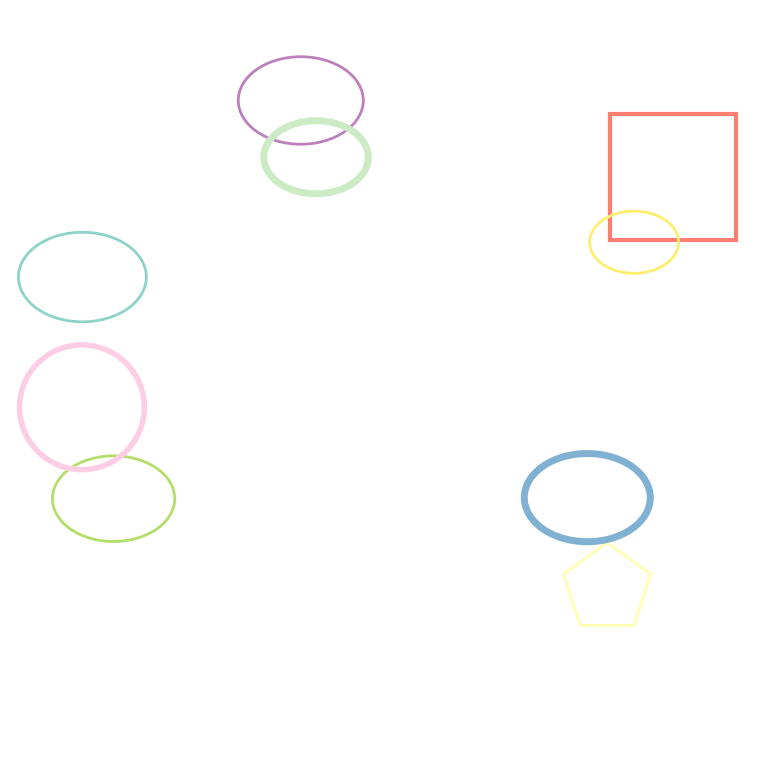[{"shape": "oval", "thickness": 1, "radius": 0.42, "center": [0.107, 0.64]}, {"shape": "pentagon", "thickness": 1, "radius": 0.3, "center": [0.788, 0.236]}, {"shape": "square", "thickness": 1.5, "radius": 0.41, "center": [0.874, 0.77]}, {"shape": "oval", "thickness": 2.5, "radius": 0.41, "center": [0.763, 0.354]}, {"shape": "oval", "thickness": 1, "radius": 0.4, "center": [0.147, 0.352]}, {"shape": "circle", "thickness": 2, "radius": 0.41, "center": [0.106, 0.471]}, {"shape": "oval", "thickness": 1, "radius": 0.41, "center": [0.391, 0.87]}, {"shape": "oval", "thickness": 2.5, "radius": 0.34, "center": [0.41, 0.796]}, {"shape": "oval", "thickness": 1, "radius": 0.29, "center": [0.824, 0.685]}]